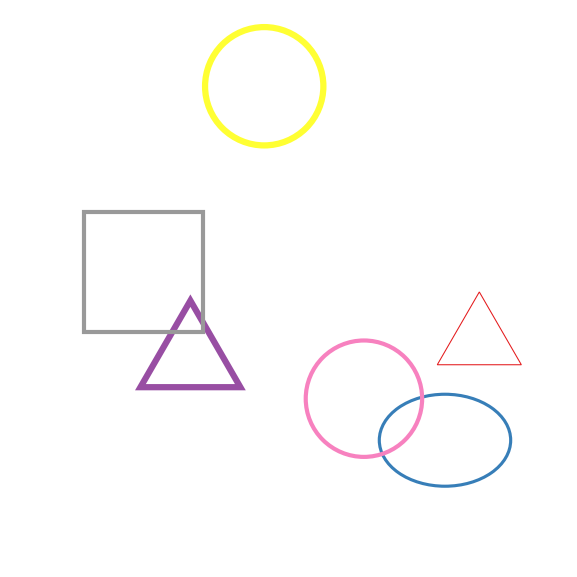[{"shape": "triangle", "thickness": 0.5, "radius": 0.42, "center": [0.83, 0.41]}, {"shape": "oval", "thickness": 1.5, "radius": 0.57, "center": [0.771, 0.237]}, {"shape": "triangle", "thickness": 3, "radius": 0.5, "center": [0.33, 0.379]}, {"shape": "circle", "thickness": 3, "radius": 0.51, "center": [0.458, 0.85]}, {"shape": "circle", "thickness": 2, "radius": 0.5, "center": [0.63, 0.309]}, {"shape": "square", "thickness": 2, "radius": 0.52, "center": [0.249, 0.528]}]